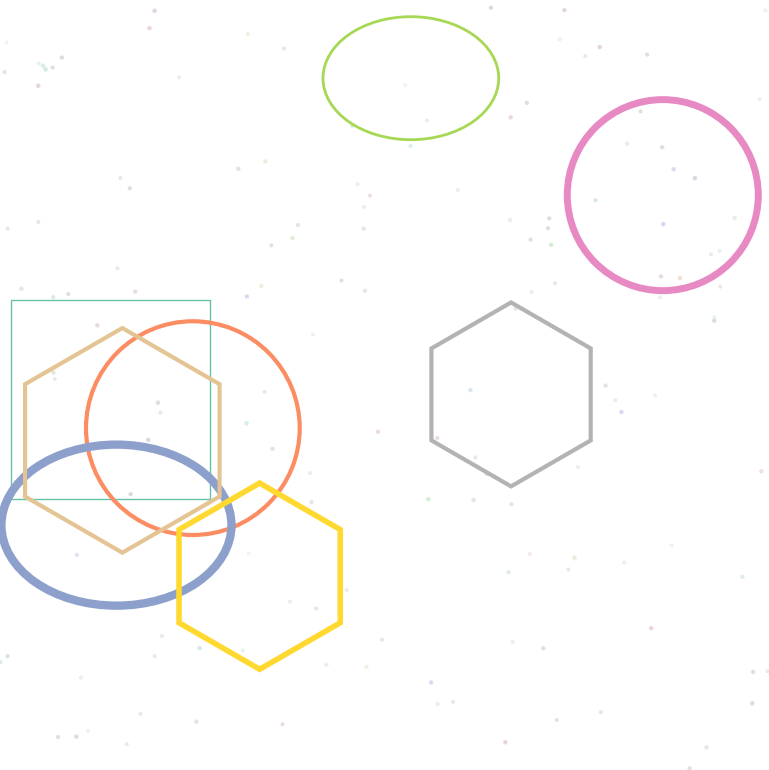[{"shape": "square", "thickness": 0.5, "radius": 0.65, "center": [0.144, 0.481]}, {"shape": "circle", "thickness": 1.5, "radius": 0.69, "center": [0.25, 0.444]}, {"shape": "oval", "thickness": 3, "radius": 0.75, "center": [0.151, 0.318]}, {"shape": "circle", "thickness": 2.5, "radius": 0.62, "center": [0.861, 0.747]}, {"shape": "oval", "thickness": 1, "radius": 0.57, "center": [0.534, 0.898]}, {"shape": "hexagon", "thickness": 2, "radius": 0.6, "center": [0.337, 0.252]}, {"shape": "hexagon", "thickness": 1.5, "radius": 0.73, "center": [0.159, 0.428]}, {"shape": "hexagon", "thickness": 1.5, "radius": 0.6, "center": [0.664, 0.488]}]